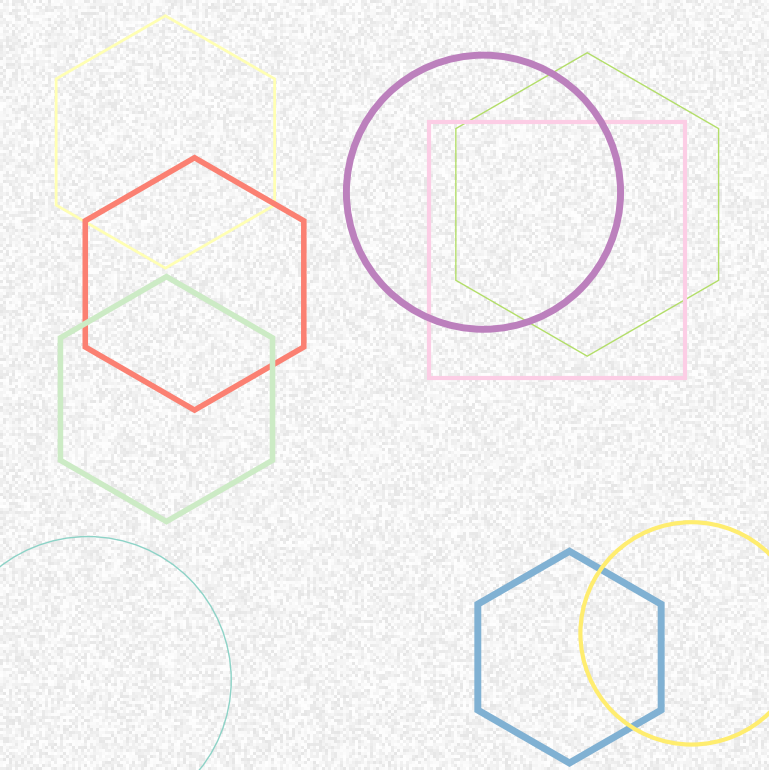[{"shape": "circle", "thickness": 0.5, "radius": 0.93, "center": [0.114, 0.117]}, {"shape": "hexagon", "thickness": 1, "radius": 0.82, "center": [0.215, 0.816]}, {"shape": "hexagon", "thickness": 2, "radius": 0.82, "center": [0.253, 0.631]}, {"shape": "hexagon", "thickness": 2.5, "radius": 0.69, "center": [0.74, 0.147]}, {"shape": "hexagon", "thickness": 0.5, "radius": 0.99, "center": [0.763, 0.734]}, {"shape": "square", "thickness": 1.5, "radius": 0.83, "center": [0.723, 0.676]}, {"shape": "circle", "thickness": 2.5, "radius": 0.89, "center": [0.628, 0.75]}, {"shape": "hexagon", "thickness": 2, "radius": 0.8, "center": [0.216, 0.482]}, {"shape": "circle", "thickness": 1.5, "radius": 0.72, "center": [0.898, 0.177]}]